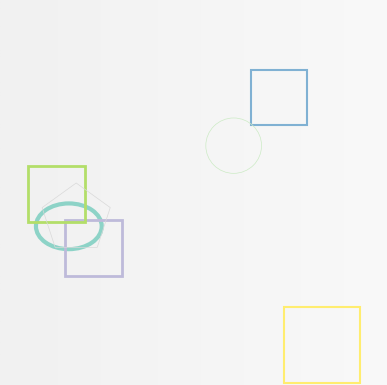[{"shape": "oval", "thickness": 3, "radius": 0.42, "center": [0.178, 0.412]}, {"shape": "square", "thickness": 2, "radius": 0.36, "center": [0.241, 0.356]}, {"shape": "square", "thickness": 1.5, "radius": 0.36, "center": [0.72, 0.746]}, {"shape": "square", "thickness": 2, "radius": 0.37, "center": [0.145, 0.495]}, {"shape": "pentagon", "thickness": 0.5, "radius": 0.46, "center": [0.197, 0.432]}, {"shape": "circle", "thickness": 0.5, "radius": 0.36, "center": [0.603, 0.622]}, {"shape": "square", "thickness": 1.5, "radius": 0.49, "center": [0.83, 0.105]}]